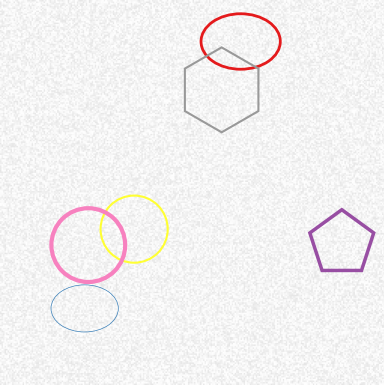[{"shape": "oval", "thickness": 2, "radius": 0.51, "center": [0.625, 0.892]}, {"shape": "oval", "thickness": 0.5, "radius": 0.44, "center": [0.22, 0.199]}, {"shape": "pentagon", "thickness": 2.5, "radius": 0.44, "center": [0.888, 0.368]}, {"shape": "circle", "thickness": 1.5, "radius": 0.44, "center": [0.348, 0.405]}, {"shape": "circle", "thickness": 3, "radius": 0.48, "center": [0.229, 0.363]}, {"shape": "hexagon", "thickness": 1.5, "radius": 0.55, "center": [0.576, 0.767]}]